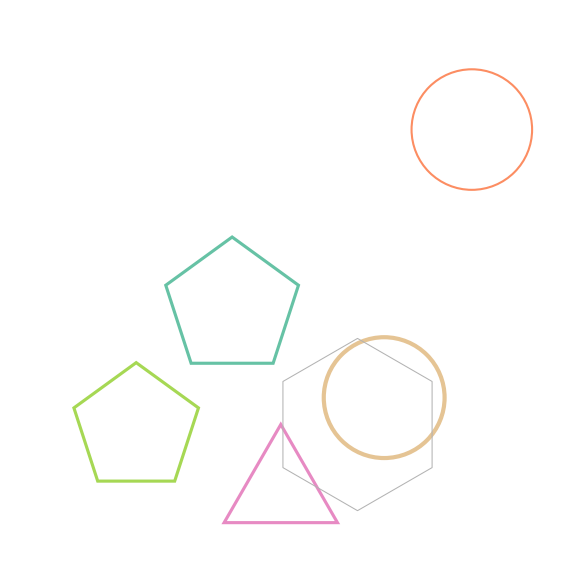[{"shape": "pentagon", "thickness": 1.5, "radius": 0.6, "center": [0.402, 0.468]}, {"shape": "circle", "thickness": 1, "radius": 0.52, "center": [0.817, 0.775]}, {"shape": "triangle", "thickness": 1.5, "radius": 0.57, "center": [0.486, 0.151]}, {"shape": "pentagon", "thickness": 1.5, "radius": 0.57, "center": [0.236, 0.258]}, {"shape": "circle", "thickness": 2, "radius": 0.52, "center": [0.665, 0.311]}, {"shape": "hexagon", "thickness": 0.5, "radius": 0.75, "center": [0.619, 0.264]}]